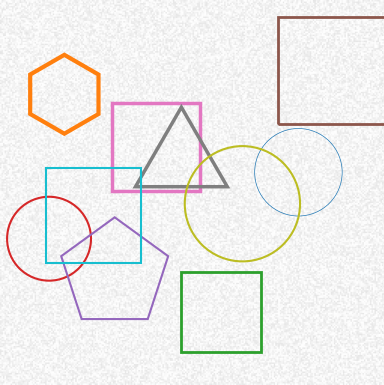[{"shape": "circle", "thickness": 0.5, "radius": 0.57, "center": [0.775, 0.553]}, {"shape": "hexagon", "thickness": 3, "radius": 0.51, "center": [0.167, 0.755]}, {"shape": "square", "thickness": 2, "radius": 0.52, "center": [0.574, 0.19]}, {"shape": "circle", "thickness": 1.5, "radius": 0.54, "center": [0.127, 0.38]}, {"shape": "pentagon", "thickness": 1.5, "radius": 0.73, "center": [0.298, 0.289]}, {"shape": "square", "thickness": 2, "radius": 0.7, "center": [0.862, 0.817]}, {"shape": "square", "thickness": 2.5, "radius": 0.57, "center": [0.406, 0.618]}, {"shape": "triangle", "thickness": 2.5, "radius": 0.69, "center": [0.471, 0.584]}, {"shape": "circle", "thickness": 1.5, "radius": 0.75, "center": [0.63, 0.471]}, {"shape": "square", "thickness": 1.5, "radius": 0.62, "center": [0.243, 0.441]}]